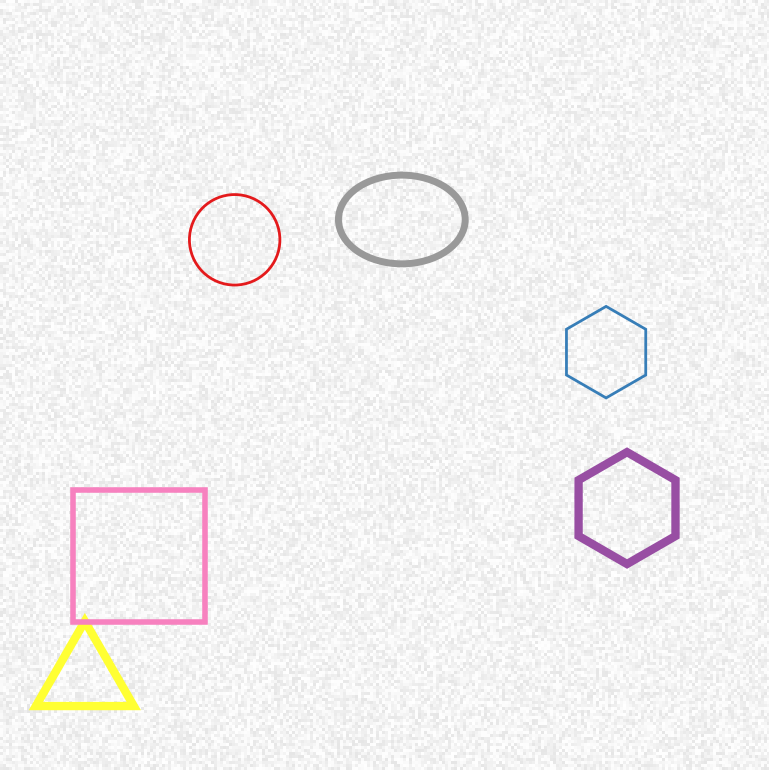[{"shape": "circle", "thickness": 1, "radius": 0.29, "center": [0.305, 0.689]}, {"shape": "hexagon", "thickness": 1, "radius": 0.3, "center": [0.787, 0.543]}, {"shape": "hexagon", "thickness": 3, "radius": 0.36, "center": [0.814, 0.34]}, {"shape": "triangle", "thickness": 3, "radius": 0.37, "center": [0.11, 0.12]}, {"shape": "square", "thickness": 2, "radius": 0.43, "center": [0.18, 0.278]}, {"shape": "oval", "thickness": 2.5, "radius": 0.41, "center": [0.522, 0.715]}]